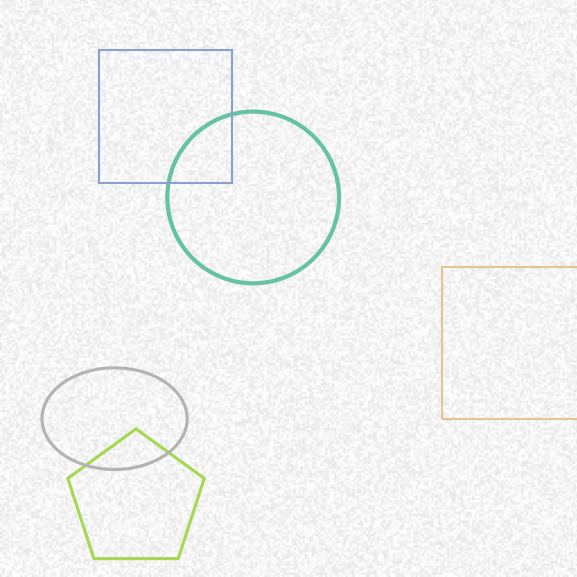[{"shape": "circle", "thickness": 2, "radius": 0.74, "center": [0.438, 0.657]}, {"shape": "square", "thickness": 1, "radius": 0.58, "center": [0.286, 0.798]}, {"shape": "pentagon", "thickness": 1.5, "radius": 0.62, "center": [0.236, 0.132]}, {"shape": "square", "thickness": 1, "radius": 0.66, "center": [0.897, 0.405]}, {"shape": "oval", "thickness": 1.5, "radius": 0.63, "center": [0.198, 0.274]}]